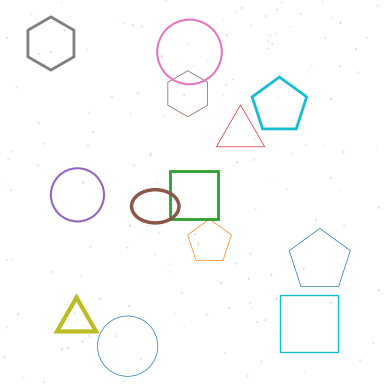[{"shape": "pentagon", "thickness": 0.5, "radius": 0.42, "center": [0.831, 0.323]}, {"shape": "circle", "thickness": 0.5, "radius": 0.39, "center": [0.332, 0.101]}, {"shape": "pentagon", "thickness": 0.5, "radius": 0.3, "center": [0.544, 0.371]}, {"shape": "square", "thickness": 2, "radius": 0.31, "center": [0.505, 0.493]}, {"shape": "triangle", "thickness": 0.5, "radius": 0.36, "center": [0.625, 0.655]}, {"shape": "circle", "thickness": 1.5, "radius": 0.35, "center": [0.201, 0.494]}, {"shape": "hexagon", "thickness": 0.5, "radius": 0.3, "center": [0.488, 0.757]}, {"shape": "oval", "thickness": 2.5, "radius": 0.31, "center": [0.403, 0.464]}, {"shape": "circle", "thickness": 1.5, "radius": 0.42, "center": [0.492, 0.865]}, {"shape": "hexagon", "thickness": 2, "radius": 0.34, "center": [0.132, 0.887]}, {"shape": "triangle", "thickness": 3, "radius": 0.29, "center": [0.199, 0.168]}, {"shape": "square", "thickness": 1, "radius": 0.37, "center": [0.803, 0.161]}, {"shape": "pentagon", "thickness": 2, "radius": 0.37, "center": [0.726, 0.725]}]